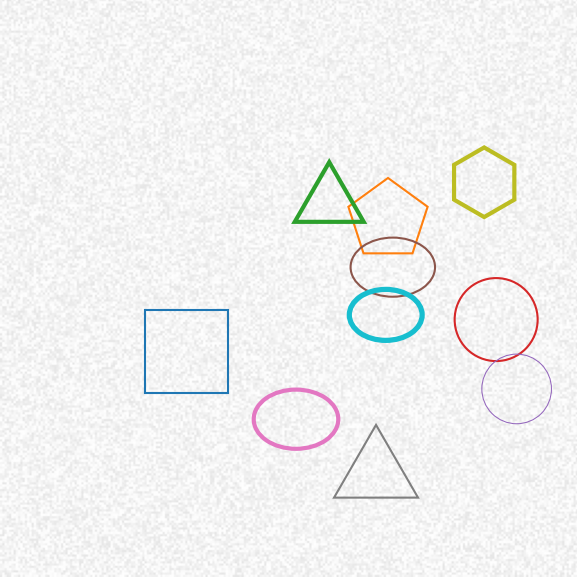[{"shape": "square", "thickness": 1, "radius": 0.36, "center": [0.323, 0.39]}, {"shape": "pentagon", "thickness": 1, "radius": 0.36, "center": [0.672, 0.619]}, {"shape": "triangle", "thickness": 2, "radius": 0.34, "center": [0.57, 0.649]}, {"shape": "circle", "thickness": 1, "radius": 0.36, "center": [0.859, 0.446]}, {"shape": "circle", "thickness": 0.5, "radius": 0.3, "center": [0.895, 0.326]}, {"shape": "oval", "thickness": 1, "radius": 0.37, "center": [0.68, 0.537]}, {"shape": "oval", "thickness": 2, "radius": 0.37, "center": [0.513, 0.273]}, {"shape": "triangle", "thickness": 1, "radius": 0.42, "center": [0.651, 0.179]}, {"shape": "hexagon", "thickness": 2, "radius": 0.3, "center": [0.838, 0.684]}, {"shape": "oval", "thickness": 2.5, "radius": 0.32, "center": [0.668, 0.454]}]